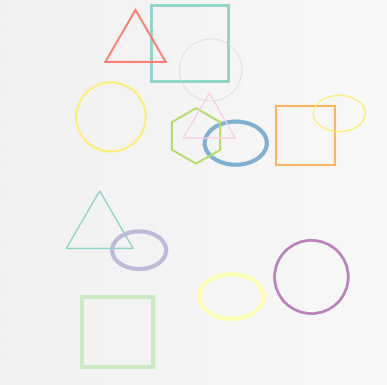[{"shape": "square", "thickness": 2, "radius": 0.49, "center": [0.49, 0.889]}, {"shape": "triangle", "thickness": 1, "radius": 0.5, "center": [0.257, 0.405]}, {"shape": "oval", "thickness": 3, "radius": 0.41, "center": [0.597, 0.23]}, {"shape": "oval", "thickness": 3, "radius": 0.35, "center": [0.359, 0.35]}, {"shape": "triangle", "thickness": 1.5, "radius": 0.45, "center": [0.35, 0.884]}, {"shape": "oval", "thickness": 3, "radius": 0.4, "center": [0.608, 0.628]}, {"shape": "square", "thickness": 1.5, "radius": 0.38, "center": [0.789, 0.648]}, {"shape": "hexagon", "thickness": 1.5, "radius": 0.36, "center": [0.506, 0.647]}, {"shape": "triangle", "thickness": 1, "radius": 0.39, "center": [0.54, 0.68]}, {"shape": "circle", "thickness": 0.5, "radius": 0.4, "center": [0.544, 0.818]}, {"shape": "circle", "thickness": 2, "radius": 0.48, "center": [0.804, 0.281]}, {"shape": "square", "thickness": 3, "radius": 0.46, "center": [0.304, 0.137]}, {"shape": "circle", "thickness": 1.5, "radius": 0.45, "center": [0.286, 0.696]}, {"shape": "oval", "thickness": 1, "radius": 0.34, "center": [0.876, 0.705]}]